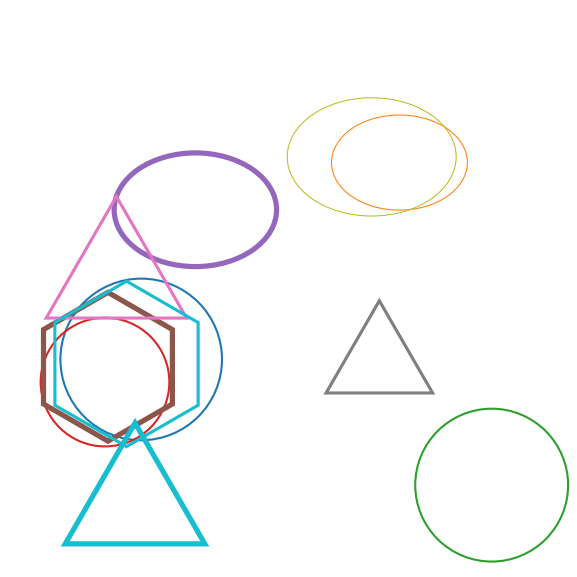[{"shape": "circle", "thickness": 1, "radius": 0.7, "center": [0.244, 0.377]}, {"shape": "oval", "thickness": 0.5, "radius": 0.59, "center": [0.692, 0.718]}, {"shape": "circle", "thickness": 1, "radius": 0.66, "center": [0.851, 0.159]}, {"shape": "circle", "thickness": 1, "radius": 0.56, "center": [0.182, 0.338]}, {"shape": "oval", "thickness": 2.5, "radius": 0.7, "center": [0.338, 0.636]}, {"shape": "hexagon", "thickness": 2.5, "radius": 0.64, "center": [0.187, 0.364]}, {"shape": "triangle", "thickness": 1.5, "radius": 0.7, "center": [0.202, 0.519]}, {"shape": "triangle", "thickness": 1.5, "radius": 0.53, "center": [0.657, 0.372]}, {"shape": "oval", "thickness": 0.5, "radius": 0.73, "center": [0.644, 0.727]}, {"shape": "hexagon", "thickness": 1.5, "radius": 0.72, "center": [0.219, 0.369]}, {"shape": "triangle", "thickness": 2.5, "radius": 0.7, "center": [0.234, 0.127]}]